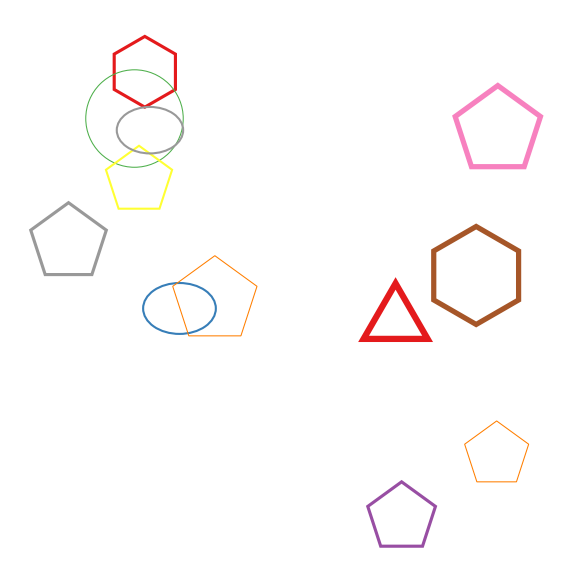[{"shape": "triangle", "thickness": 3, "radius": 0.32, "center": [0.685, 0.444]}, {"shape": "hexagon", "thickness": 1.5, "radius": 0.31, "center": [0.251, 0.875]}, {"shape": "oval", "thickness": 1, "radius": 0.31, "center": [0.311, 0.465]}, {"shape": "circle", "thickness": 0.5, "radius": 0.42, "center": [0.233, 0.794]}, {"shape": "pentagon", "thickness": 1.5, "radius": 0.31, "center": [0.695, 0.103]}, {"shape": "pentagon", "thickness": 0.5, "radius": 0.38, "center": [0.372, 0.48]}, {"shape": "pentagon", "thickness": 0.5, "radius": 0.29, "center": [0.86, 0.212]}, {"shape": "pentagon", "thickness": 1, "radius": 0.3, "center": [0.241, 0.686]}, {"shape": "hexagon", "thickness": 2.5, "radius": 0.42, "center": [0.825, 0.522]}, {"shape": "pentagon", "thickness": 2.5, "radius": 0.39, "center": [0.862, 0.773]}, {"shape": "oval", "thickness": 1, "radius": 0.29, "center": [0.26, 0.774]}, {"shape": "pentagon", "thickness": 1.5, "radius": 0.34, "center": [0.119, 0.579]}]